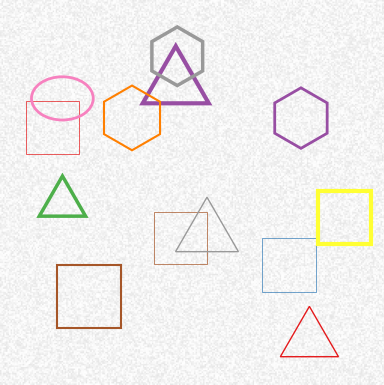[{"shape": "triangle", "thickness": 1, "radius": 0.44, "center": [0.804, 0.117]}, {"shape": "square", "thickness": 0.5, "radius": 0.34, "center": [0.136, 0.669]}, {"shape": "square", "thickness": 0.5, "radius": 0.35, "center": [0.751, 0.311]}, {"shape": "triangle", "thickness": 2.5, "radius": 0.35, "center": [0.162, 0.473]}, {"shape": "hexagon", "thickness": 2, "radius": 0.39, "center": [0.782, 0.693]}, {"shape": "triangle", "thickness": 3, "radius": 0.5, "center": [0.456, 0.781]}, {"shape": "hexagon", "thickness": 1.5, "radius": 0.42, "center": [0.343, 0.694]}, {"shape": "square", "thickness": 3, "radius": 0.35, "center": [0.895, 0.435]}, {"shape": "square", "thickness": 0.5, "radius": 0.34, "center": [0.468, 0.381]}, {"shape": "square", "thickness": 1.5, "radius": 0.41, "center": [0.231, 0.23]}, {"shape": "oval", "thickness": 2, "radius": 0.4, "center": [0.162, 0.744]}, {"shape": "hexagon", "thickness": 2.5, "radius": 0.38, "center": [0.46, 0.854]}, {"shape": "triangle", "thickness": 1, "radius": 0.47, "center": [0.538, 0.393]}]